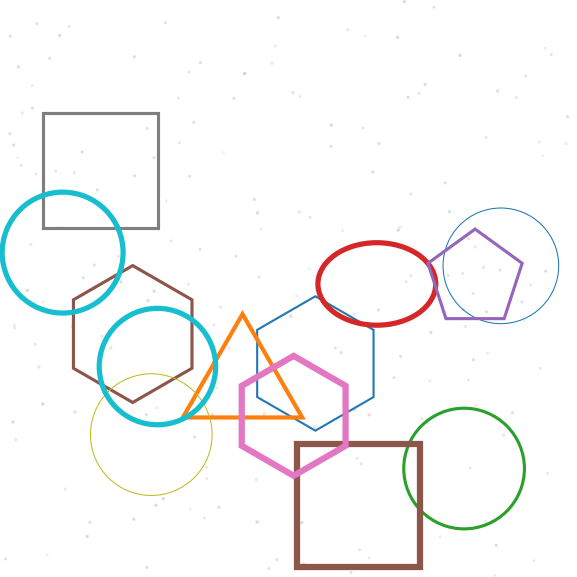[{"shape": "circle", "thickness": 0.5, "radius": 0.5, "center": [0.867, 0.539]}, {"shape": "hexagon", "thickness": 1, "radius": 0.58, "center": [0.546, 0.37]}, {"shape": "triangle", "thickness": 2, "radius": 0.6, "center": [0.42, 0.336]}, {"shape": "circle", "thickness": 1.5, "radius": 0.52, "center": [0.804, 0.188]}, {"shape": "oval", "thickness": 2.5, "radius": 0.51, "center": [0.653, 0.507]}, {"shape": "pentagon", "thickness": 1.5, "radius": 0.43, "center": [0.823, 0.517]}, {"shape": "square", "thickness": 3, "radius": 0.53, "center": [0.621, 0.123]}, {"shape": "hexagon", "thickness": 1.5, "radius": 0.59, "center": [0.23, 0.421]}, {"shape": "hexagon", "thickness": 3, "radius": 0.52, "center": [0.508, 0.279]}, {"shape": "square", "thickness": 1.5, "radius": 0.5, "center": [0.174, 0.704]}, {"shape": "circle", "thickness": 0.5, "radius": 0.53, "center": [0.262, 0.247]}, {"shape": "circle", "thickness": 2.5, "radius": 0.5, "center": [0.273, 0.364]}, {"shape": "circle", "thickness": 2.5, "radius": 0.52, "center": [0.108, 0.562]}]